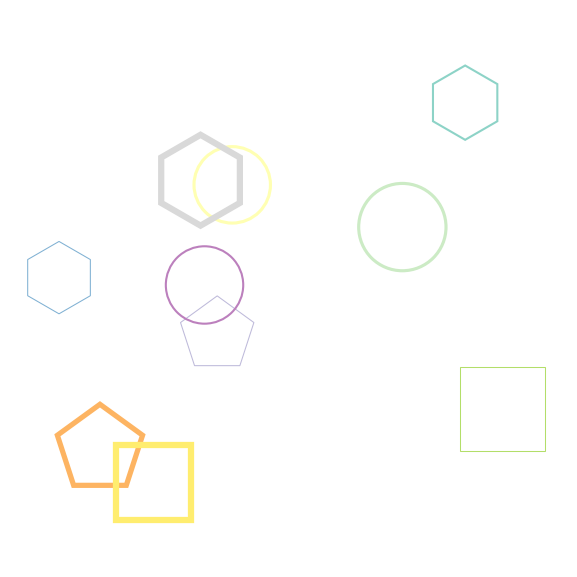[{"shape": "hexagon", "thickness": 1, "radius": 0.32, "center": [0.805, 0.821]}, {"shape": "circle", "thickness": 1.5, "radius": 0.33, "center": [0.402, 0.679]}, {"shape": "pentagon", "thickness": 0.5, "radius": 0.33, "center": [0.376, 0.42]}, {"shape": "hexagon", "thickness": 0.5, "radius": 0.31, "center": [0.102, 0.518]}, {"shape": "pentagon", "thickness": 2.5, "radius": 0.39, "center": [0.173, 0.221]}, {"shape": "square", "thickness": 0.5, "radius": 0.37, "center": [0.87, 0.291]}, {"shape": "hexagon", "thickness": 3, "radius": 0.39, "center": [0.347, 0.687]}, {"shape": "circle", "thickness": 1, "radius": 0.34, "center": [0.354, 0.506]}, {"shape": "circle", "thickness": 1.5, "radius": 0.38, "center": [0.697, 0.606]}, {"shape": "square", "thickness": 3, "radius": 0.32, "center": [0.265, 0.163]}]